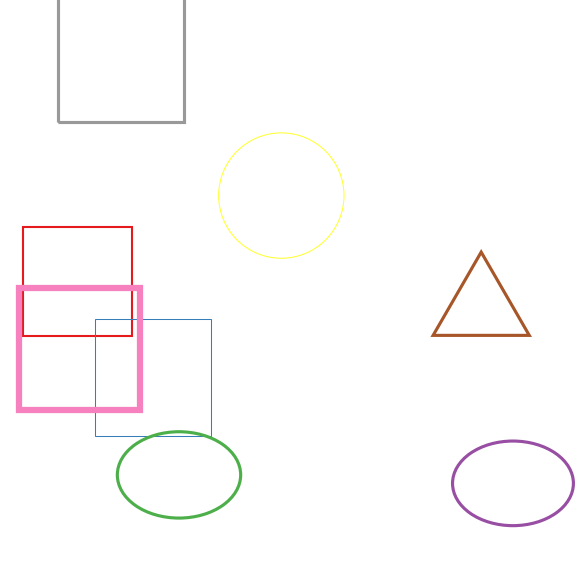[{"shape": "square", "thickness": 1, "radius": 0.47, "center": [0.135, 0.511]}, {"shape": "square", "thickness": 0.5, "radius": 0.5, "center": [0.265, 0.346]}, {"shape": "oval", "thickness": 1.5, "radius": 0.53, "center": [0.31, 0.177]}, {"shape": "oval", "thickness": 1.5, "radius": 0.52, "center": [0.888, 0.162]}, {"shape": "circle", "thickness": 0.5, "radius": 0.54, "center": [0.487, 0.661]}, {"shape": "triangle", "thickness": 1.5, "radius": 0.48, "center": [0.833, 0.466]}, {"shape": "square", "thickness": 3, "radius": 0.53, "center": [0.138, 0.395]}, {"shape": "square", "thickness": 1.5, "radius": 0.55, "center": [0.21, 0.897]}]